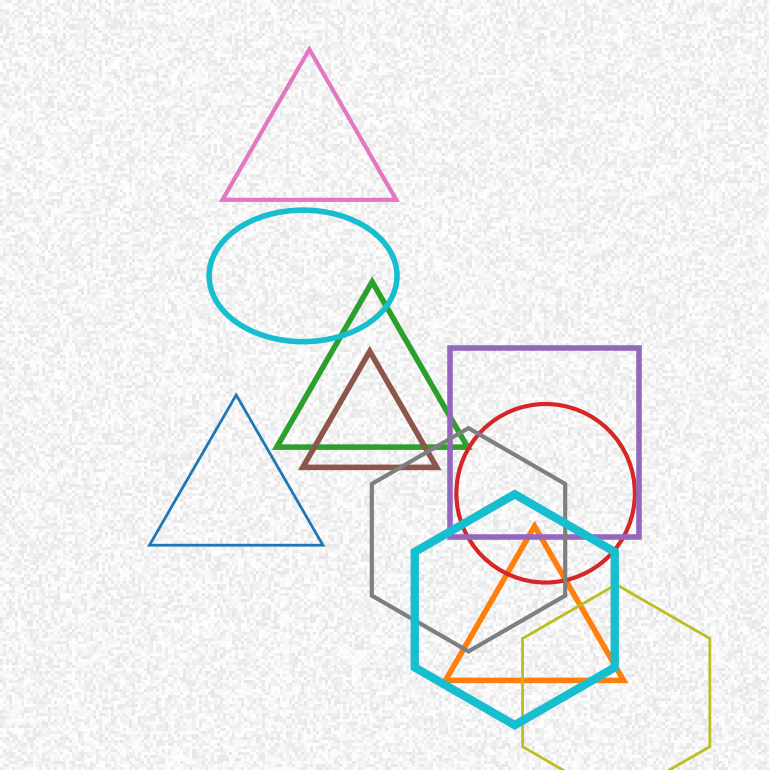[{"shape": "triangle", "thickness": 1, "radius": 0.65, "center": [0.307, 0.357]}, {"shape": "triangle", "thickness": 2, "radius": 0.67, "center": [0.694, 0.183]}, {"shape": "triangle", "thickness": 2, "radius": 0.72, "center": [0.483, 0.491]}, {"shape": "circle", "thickness": 1.5, "radius": 0.58, "center": [0.709, 0.359]}, {"shape": "square", "thickness": 2, "radius": 0.61, "center": [0.708, 0.425]}, {"shape": "triangle", "thickness": 2, "radius": 0.5, "center": [0.48, 0.443]}, {"shape": "triangle", "thickness": 1.5, "radius": 0.65, "center": [0.402, 0.806]}, {"shape": "hexagon", "thickness": 1.5, "radius": 0.72, "center": [0.608, 0.299]}, {"shape": "hexagon", "thickness": 1, "radius": 0.7, "center": [0.8, 0.101]}, {"shape": "hexagon", "thickness": 3, "radius": 0.75, "center": [0.668, 0.208]}, {"shape": "oval", "thickness": 2, "radius": 0.61, "center": [0.394, 0.642]}]